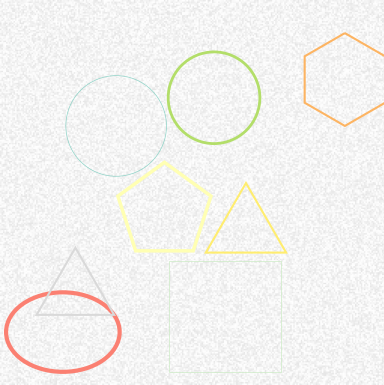[{"shape": "circle", "thickness": 0.5, "radius": 0.65, "center": [0.302, 0.673]}, {"shape": "pentagon", "thickness": 2.5, "radius": 0.64, "center": [0.427, 0.451]}, {"shape": "oval", "thickness": 3, "radius": 0.74, "center": [0.163, 0.137]}, {"shape": "hexagon", "thickness": 1.5, "radius": 0.6, "center": [0.896, 0.793]}, {"shape": "circle", "thickness": 2, "radius": 0.6, "center": [0.556, 0.746]}, {"shape": "triangle", "thickness": 1.5, "radius": 0.58, "center": [0.196, 0.24]}, {"shape": "square", "thickness": 0.5, "radius": 0.72, "center": [0.585, 0.177]}, {"shape": "triangle", "thickness": 1.5, "radius": 0.6, "center": [0.639, 0.404]}]